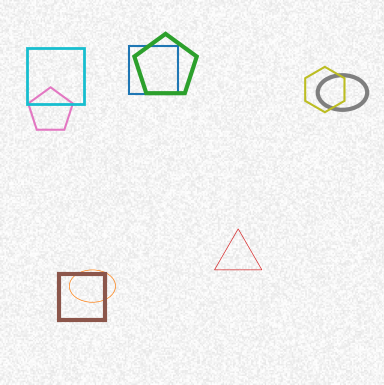[{"shape": "square", "thickness": 1.5, "radius": 0.31, "center": [0.398, 0.819]}, {"shape": "oval", "thickness": 0.5, "radius": 0.3, "center": [0.24, 0.257]}, {"shape": "pentagon", "thickness": 3, "radius": 0.43, "center": [0.43, 0.827]}, {"shape": "triangle", "thickness": 0.5, "radius": 0.36, "center": [0.619, 0.335]}, {"shape": "square", "thickness": 3, "radius": 0.3, "center": [0.212, 0.229]}, {"shape": "pentagon", "thickness": 1.5, "radius": 0.3, "center": [0.131, 0.712]}, {"shape": "oval", "thickness": 3, "radius": 0.32, "center": [0.889, 0.76]}, {"shape": "hexagon", "thickness": 1.5, "radius": 0.29, "center": [0.844, 0.767]}, {"shape": "square", "thickness": 2, "radius": 0.37, "center": [0.144, 0.803]}]